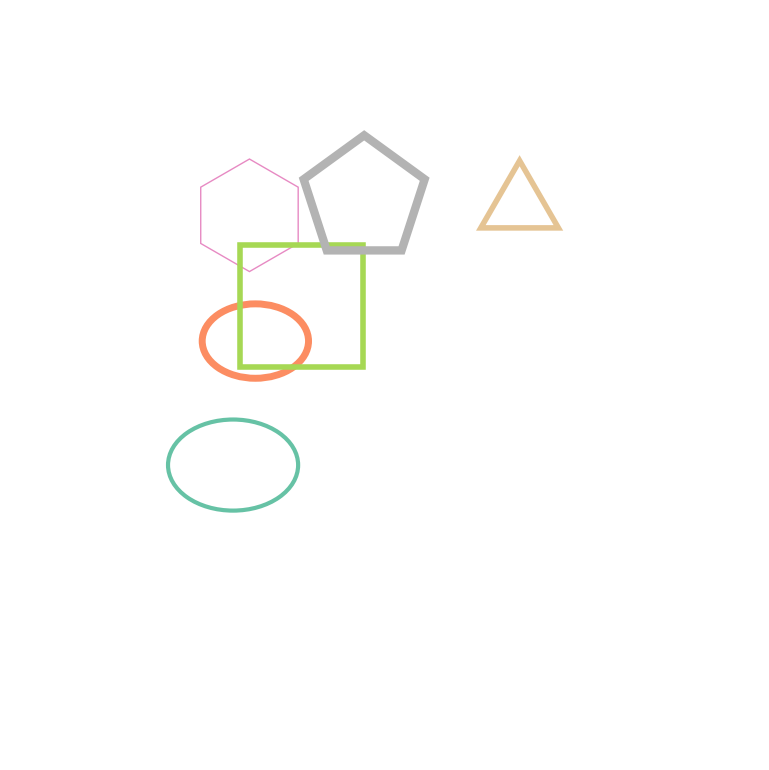[{"shape": "oval", "thickness": 1.5, "radius": 0.42, "center": [0.303, 0.396]}, {"shape": "oval", "thickness": 2.5, "radius": 0.35, "center": [0.332, 0.557]}, {"shape": "hexagon", "thickness": 0.5, "radius": 0.37, "center": [0.324, 0.72]}, {"shape": "square", "thickness": 2, "radius": 0.4, "center": [0.392, 0.603]}, {"shape": "triangle", "thickness": 2, "radius": 0.29, "center": [0.675, 0.733]}, {"shape": "pentagon", "thickness": 3, "radius": 0.41, "center": [0.473, 0.742]}]